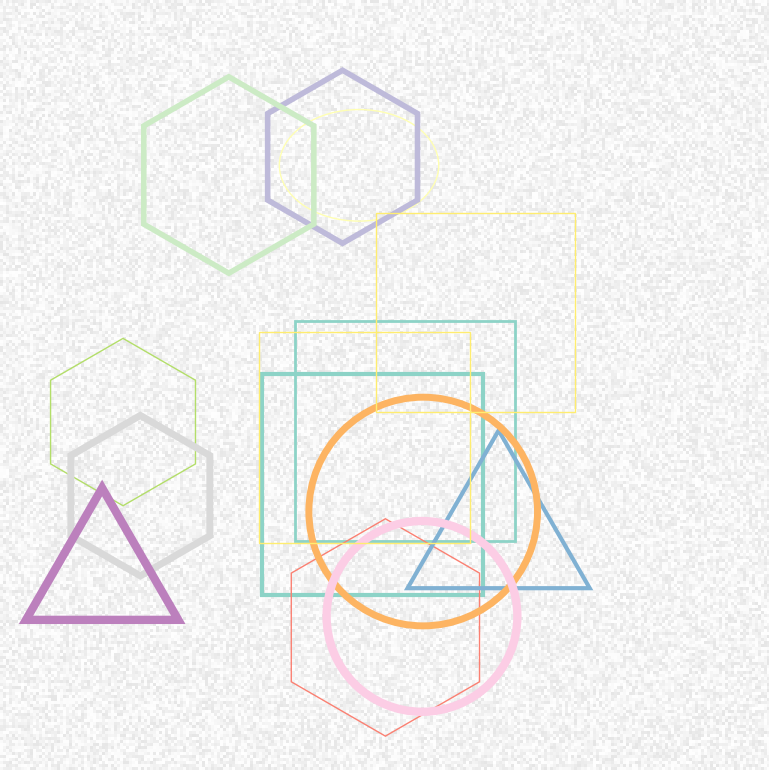[{"shape": "square", "thickness": 1, "radius": 0.71, "center": [0.526, 0.44]}, {"shape": "square", "thickness": 1.5, "radius": 0.72, "center": [0.484, 0.371]}, {"shape": "oval", "thickness": 0.5, "radius": 0.52, "center": [0.466, 0.785]}, {"shape": "hexagon", "thickness": 2, "radius": 0.56, "center": [0.445, 0.796]}, {"shape": "hexagon", "thickness": 0.5, "radius": 0.71, "center": [0.501, 0.185]}, {"shape": "triangle", "thickness": 1.5, "radius": 0.68, "center": [0.648, 0.304]}, {"shape": "circle", "thickness": 2.5, "radius": 0.74, "center": [0.55, 0.336]}, {"shape": "hexagon", "thickness": 0.5, "radius": 0.54, "center": [0.16, 0.452]}, {"shape": "circle", "thickness": 3, "radius": 0.62, "center": [0.548, 0.199]}, {"shape": "hexagon", "thickness": 2.5, "radius": 0.52, "center": [0.182, 0.356]}, {"shape": "triangle", "thickness": 3, "radius": 0.57, "center": [0.133, 0.252]}, {"shape": "hexagon", "thickness": 2, "radius": 0.64, "center": [0.297, 0.773]}, {"shape": "square", "thickness": 0.5, "radius": 0.65, "center": [0.617, 0.594]}, {"shape": "square", "thickness": 0.5, "radius": 0.69, "center": [0.473, 0.431]}]